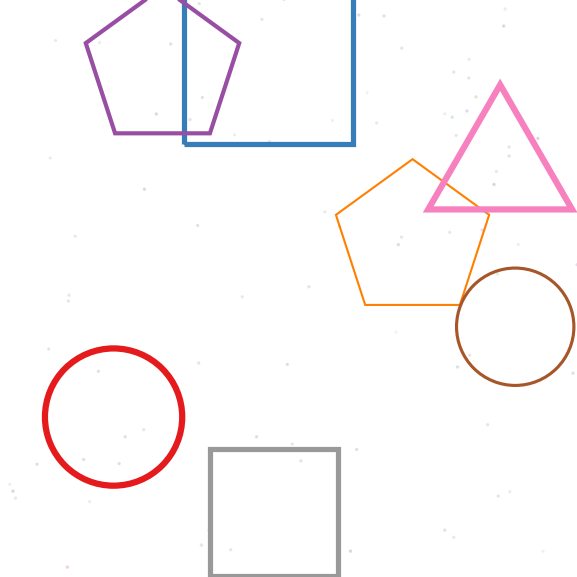[{"shape": "circle", "thickness": 3, "radius": 0.59, "center": [0.197, 0.277]}, {"shape": "square", "thickness": 2.5, "radius": 0.73, "center": [0.465, 0.897]}, {"shape": "pentagon", "thickness": 2, "radius": 0.7, "center": [0.281, 0.881]}, {"shape": "pentagon", "thickness": 1, "radius": 0.7, "center": [0.714, 0.584]}, {"shape": "circle", "thickness": 1.5, "radius": 0.51, "center": [0.892, 0.433]}, {"shape": "triangle", "thickness": 3, "radius": 0.72, "center": [0.866, 0.708]}, {"shape": "square", "thickness": 2.5, "radius": 0.55, "center": [0.474, 0.112]}]